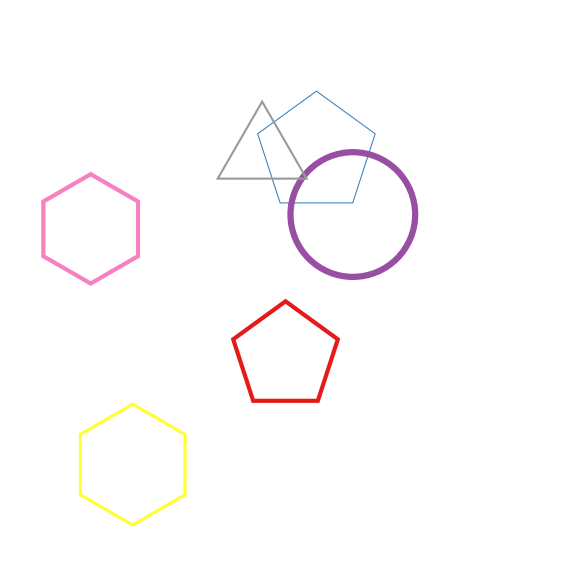[{"shape": "pentagon", "thickness": 2, "radius": 0.48, "center": [0.494, 0.382]}, {"shape": "pentagon", "thickness": 0.5, "radius": 0.53, "center": [0.548, 0.734]}, {"shape": "circle", "thickness": 3, "radius": 0.54, "center": [0.611, 0.628]}, {"shape": "hexagon", "thickness": 1.5, "radius": 0.52, "center": [0.23, 0.195]}, {"shape": "hexagon", "thickness": 2, "radius": 0.47, "center": [0.157, 0.603]}, {"shape": "triangle", "thickness": 1, "radius": 0.44, "center": [0.454, 0.734]}]